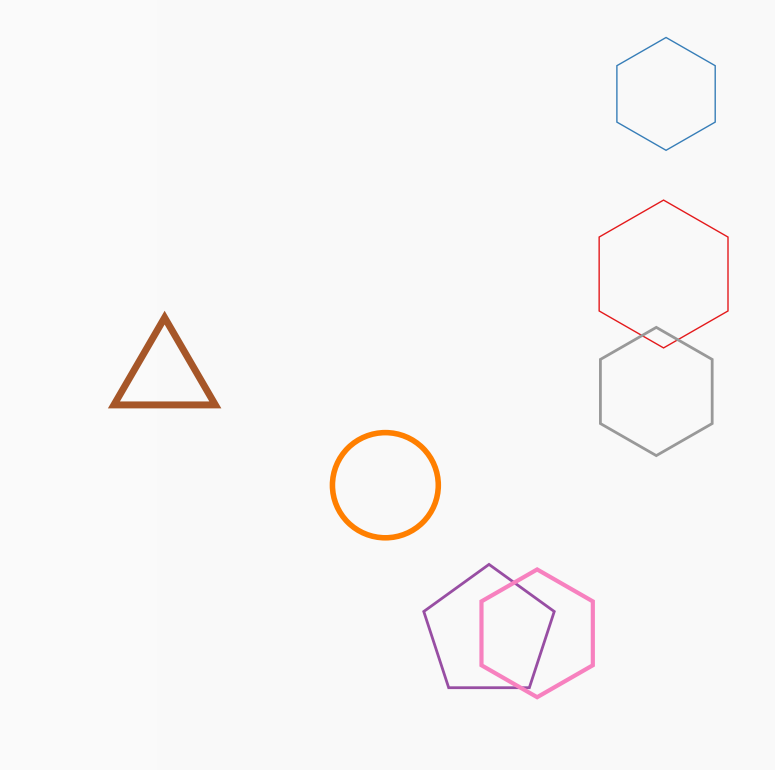[{"shape": "hexagon", "thickness": 0.5, "radius": 0.48, "center": [0.856, 0.644]}, {"shape": "hexagon", "thickness": 0.5, "radius": 0.37, "center": [0.859, 0.878]}, {"shape": "pentagon", "thickness": 1, "radius": 0.44, "center": [0.631, 0.178]}, {"shape": "circle", "thickness": 2, "radius": 0.34, "center": [0.497, 0.37]}, {"shape": "triangle", "thickness": 2.5, "radius": 0.38, "center": [0.212, 0.512]}, {"shape": "hexagon", "thickness": 1.5, "radius": 0.41, "center": [0.693, 0.177]}, {"shape": "hexagon", "thickness": 1, "radius": 0.42, "center": [0.847, 0.492]}]